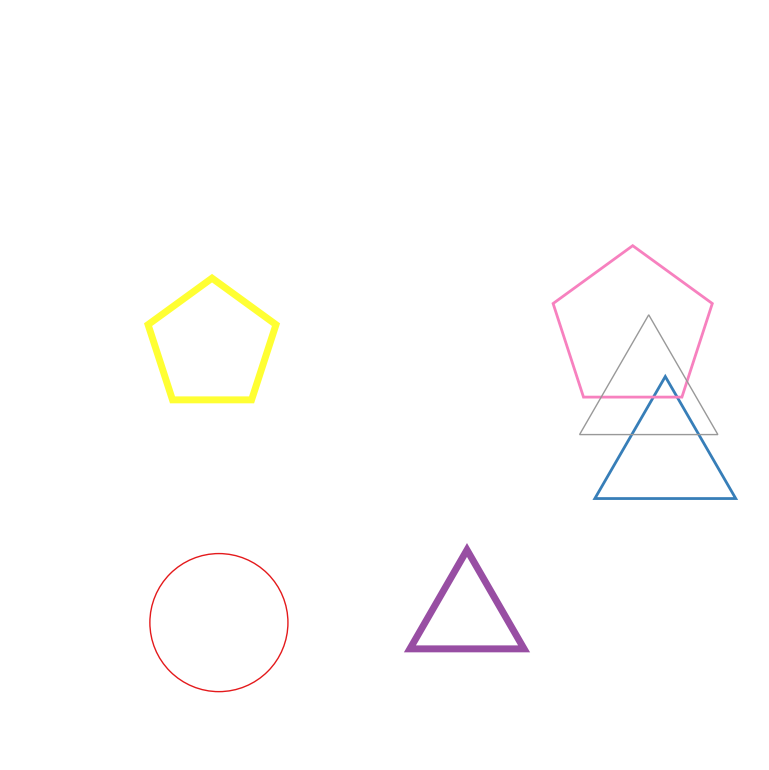[{"shape": "circle", "thickness": 0.5, "radius": 0.45, "center": [0.284, 0.191]}, {"shape": "triangle", "thickness": 1, "radius": 0.53, "center": [0.864, 0.405]}, {"shape": "triangle", "thickness": 2.5, "radius": 0.43, "center": [0.606, 0.2]}, {"shape": "pentagon", "thickness": 2.5, "radius": 0.44, "center": [0.275, 0.551]}, {"shape": "pentagon", "thickness": 1, "radius": 0.54, "center": [0.822, 0.572]}, {"shape": "triangle", "thickness": 0.5, "radius": 0.52, "center": [0.842, 0.487]}]